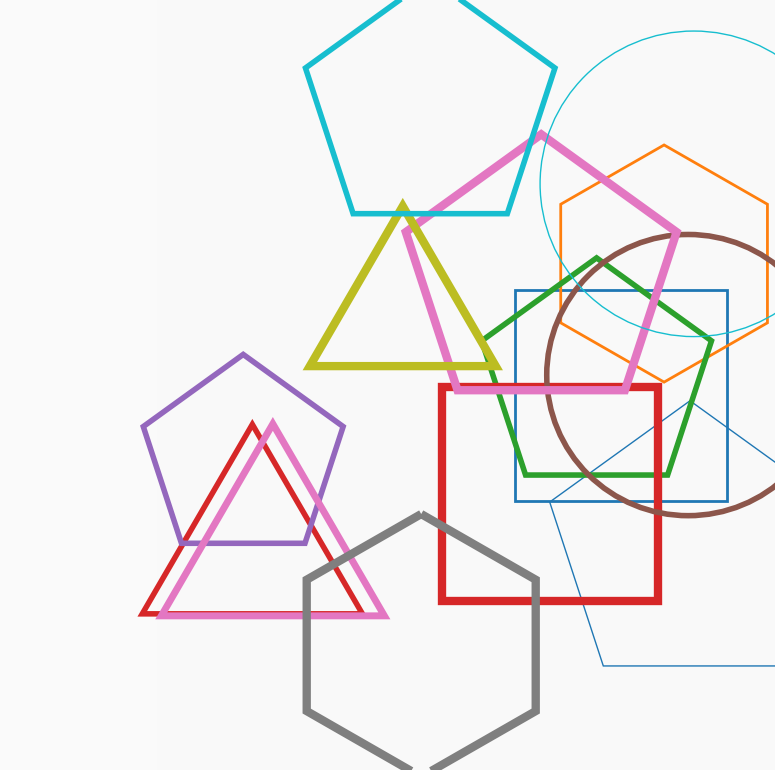[{"shape": "pentagon", "thickness": 0.5, "radius": 0.95, "center": [0.89, 0.289]}, {"shape": "square", "thickness": 1, "radius": 0.68, "center": [0.802, 0.486]}, {"shape": "hexagon", "thickness": 1, "radius": 0.77, "center": [0.857, 0.658]}, {"shape": "pentagon", "thickness": 2, "radius": 0.78, "center": [0.77, 0.509]}, {"shape": "square", "thickness": 3, "radius": 0.7, "center": [0.71, 0.359]}, {"shape": "triangle", "thickness": 2, "radius": 0.82, "center": [0.326, 0.285]}, {"shape": "pentagon", "thickness": 2, "radius": 0.68, "center": [0.314, 0.404]}, {"shape": "circle", "thickness": 2, "radius": 0.91, "center": [0.888, 0.513]}, {"shape": "triangle", "thickness": 2.5, "radius": 0.83, "center": [0.352, 0.283]}, {"shape": "pentagon", "thickness": 3, "radius": 0.92, "center": [0.698, 0.642]}, {"shape": "hexagon", "thickness": 3, "radius": 0.85, "center": [0.543, 0.162]}, {"shape": "triangle", "thickness": 3, "radius": 0.69, "center": [0.52, 0.594]}, {"shape": "circle", "thickness": 0.5, "radius": 0.99, "center": [0.895, 0.761]}, {"shape": "pentagon", "thickness": 2, "radius": 0.85, "center": [0.555, 0.859]}]